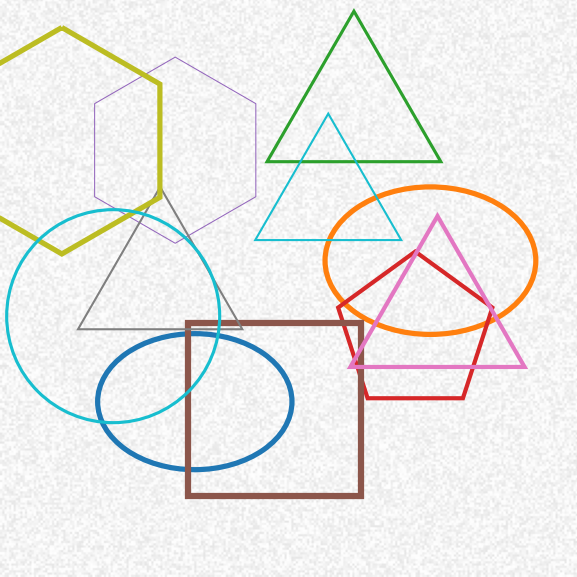[{"shape": "oval", "thickness": 2.5, "radius": 0.84, "center": [0.337, 0.304]}, {"shape": "oval", "thickness": 2.5, "radius": 0.91, "center": [0.745, 0.548]}, {"shape": "triangle", "thickness": 1.5, "radius": 0.87, "center": [0.613, 0.806]}, {"shape": "pentagon", "thickness": 2, "radius": 0.7, "center": [0.719, 0.423]}, {"shape": "hexagon", "thickness": 0.5, "radius": 0.81, "center": [0.303, 0.739]}, {"shape": "square", "thickness": 3, "radius": 0.75, "center": [0.476, 0.291]}, {"shape": "triangle", "thickness": 2, "radius": 0.87, "center": [0.758, 0.451]}, {"shape": "triangle", "thickness": 1, "radius": 0.82, "center": [0.277, 0.511]}, {"shape": "hexagon", "thickness": 2.5, "radius": 0.98, "center": [0.107, 0.755]}, {"shape": "circle", "thickness": 1.5, "radius": 0.92, "center": [0.196, 0.452]}, {"shape": "triangle", "thickness": 1, "radius": 0.73, "center": [0.568, 0.656]}]